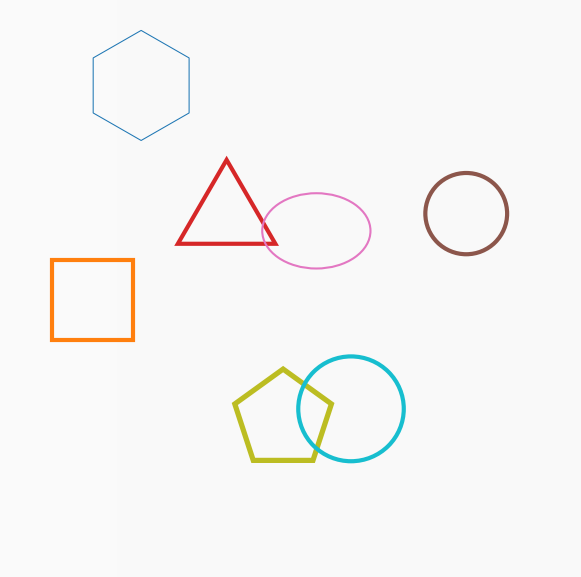[{"shape": "hexagon", "thickness": 0.5, "radius": 0.48, "center": [0.243, 0.851]}, {"shape": "square", "thickness": 2, "radius": 0.35, "center": [0.159, 0.48]}, {"shape": "triangle", "thickness": 2, "radius": 0.48, "center": [0.39, 0.625]}, {"shape": "circle", "thickness": 2, "radius": 0.35, "center": [0.802, 0.629]}, {"shape": "oval", "thickness": 1, "radius": 0.47, "center": [0.544, 0.599]}, {"shape": "pentagon", "thickness": 2.5, "radius": 0.44, "center": [0.487, 0.273]}, {"shape": "circle", "thickness": 2, "radius": 0.45, "center": [0.604, 0.291]}]